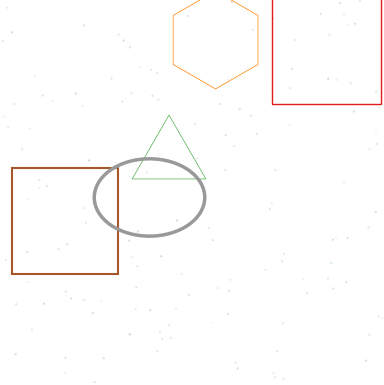[{"shape": "square", "thickness": 1, "radius": 0.71, "center": [0.849, 0.873]}, {"shape": "triangle", "thickness": 0.5, "radius": 0.55, "center": [0.439, 0.591]}, {"shape": "hexagon", "thickness": 0.5, "radius": 0.64, "center": [0.56, 0.896]}, {"shape": "square", "thickness": 1.5, "radius": 0.69, "center": [0.168, 0.426]}, {"shape": "oval", "thickness": 2.5, "radius": 0.72, "center": [0.388, 0.487]}]